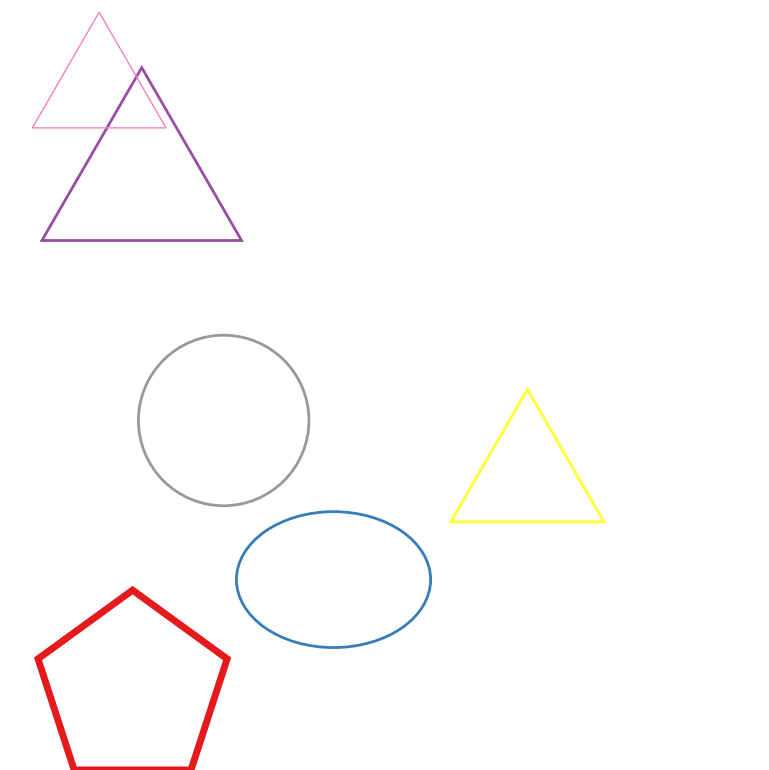[{"shape": "pentagon", "thickness": 2.5, "radius": 0.65, "center": [0.172, 0.104]}, {"shape": "oval", "thickness": 1, "radius": 0.63, "center": [0.433, 0.247]}, {"shape": "triangle", "thickness": 1, "radius": 0.75, "center": [0.184, 0.763]}, {"shape": "triangle", "thickness": 1, "radius": 0.57, "center": [0.685, 0.38]}, {"shape": "triangle", "thickness": 0.5, "radius": 0.5, "center": [0.129, 0.884]}, {"shape": "circle", "thickness": 1, "radius": 0.55, "center": [0.291, 0.454]}]